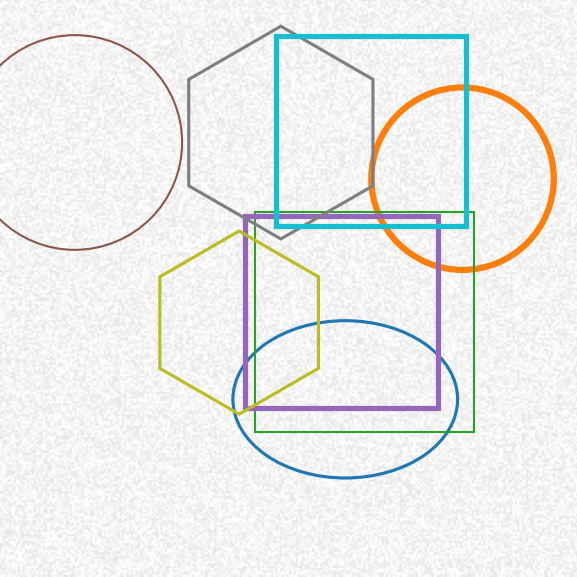[{"shape": "oval", "thickness": 1.5, "radius": 0.97, "center": [0.598, 0.308]}, {"shape": "circle", "thickness": 3, "radius": 0.79, "center": [0.801, 0.69]}, {"shape": "square", "thickness": 1, "radius": 0.95, "center": [0.631, 0.441]}, {"shape": "square", "thickness": 2.5, "radius": 0.83, "center": [0.591, 0.458]}, {"shape": "circle", "thickness": 1, "radius": 0.93, "center": [0.129, 0.752]}, {"shape": "hexagon", "thickness": 1.5, "radius": 0.92, "center": [0.486, 0.77]}, {"shape": "hexagon", "thickness": 1.5, "radius": 0.79, "center": [0.414, 0.441]}, {"shape": "square", "thickness": 2.5, "radius": 0.82, "center": [0.642, 0.772]}]